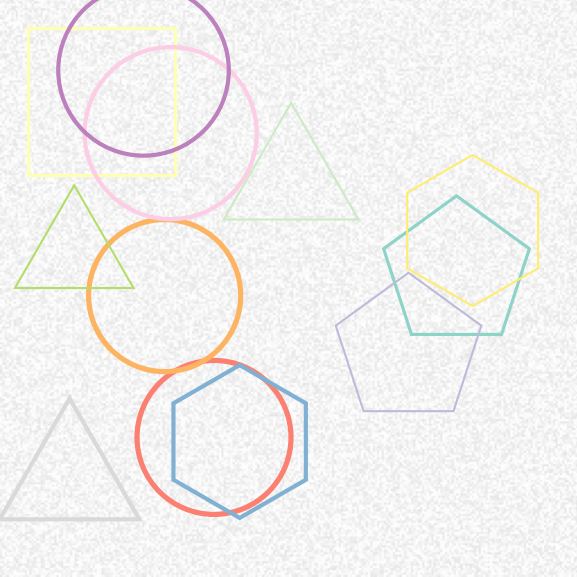[{"shape": "pentagon", "thickness": 1.5, "radius": 0.66, "center": [0.79, 0.527]}, {"shape": "square", "thickness": 1.5, "radius": 0.64, "center": [0.175, 0.823]}, {"shape": "pentagon", "thickness": 1, "radius": 0.66, "center": [0.707, 0.394]}, {"shape": "circle", "thickness": 2.5, "radius": 0.67, "center": [0.371, 0.242]}, {"shape": "hexagon", "thickness": 2, "radius": 0.66, "center": [0.415, 0.235]}, {"shape": "circle", "thickness": 2.5, "radius": 0.66, "center": [0.285, 0.487]}, {"shape": "triangle", "thickness": 1, "radius": 0.59, "center": [0.129, 0.56]}, {"shape": "circle", "thickness": 2, "radius": 0.75, "center": [0.296, 0.769]}, {"shape": "triangle", "thickness": 2, "radius": 0.7, "center": [0.12, 0.17]}, {"shape": "circle", "thickness": 2, "radius": 0.74, "center": [0.249, 0.877]}, {"shape": "triangle", "thickness": 1, "radius": 0.67, "center": [0.504, 0.686]}, {"shape": "hexagon", "thickness": 1, "radius": 0.65, "center": [0.818, 0.6]}]